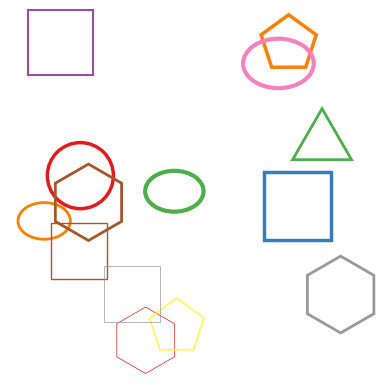[{"shape": "hexagon", "thickness": 0.5, "radius": 0.43, "center": [0.378, 0.116]}, {"shape": "circle", "thickness": 2.5, "radius": 0.43, "center": [0.209, 0.544]}, {"shape": "square", "thickness": 2.5, "radius": 0.44, "center": [0.773, 0.465]}, {"shape": "triangle", "thickness": 2, "radius": 0.44, "center": [0.837, 0.629]}, {"shape": "oval", "thickness": 3, "radius": 0.38, "center": [0.453, 0.503]}, {"shape": "square", "thickness": 1.5, "radius": 0.43, "center": [0.157, 0.89]}, {"shape": "oval", "thickness": 2, "radius": 0.34, "center": [0.115, 0.426]}, {"shape": "pentagon", "thickness": 2.5, "radius": 0.38, "center": [0.75, 0.886]}, {"shape": "pentagon", "thickness": 1, "radius": 0.37, "center": [0.459, 0.151]}, {"shape": "hexagon", "thickness": 2, "radius": 0.5, "center": [0.23, 0.475]}, {"shape": "square", "thickness": 1, "radius": 0.37, "center": [0.206, 0.348]}, {"shape": "oval", "thickness": 3, "radius": 0.46, "center": [0.723, 0.835]}, {"shape": "square", "thickness": 0.5, "radius": 0.37, "center": [0.343, 0.236]}, {"shape": "hexagon", "thickness": 2, "radius": 0.5, "center": [0.885, 0.235]}]